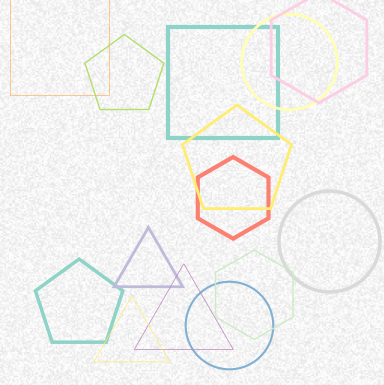[{"shape": "pentagon", "thickness": 2.5, "radius": 0.6, "center": [0.206, 0.208]}, {"shape": "square", "thickness": 3, "radius": 0.72, "center": [0.579, 0.785]}, {"shape": "circle", "thickness": 2, "radius": 0.62, "center": [0.752, 0.839]}, {"shape": "triangle", "thickness": 2, "radius": 0.51, "center": [0.385, 0.307]}, {"shape": "hexagon", "thickness": 3, "radius": 0.53, "center": [0.606, 0.486]}, {"shape": "circle", "thickness": 1.5, "radius": 0.57, "center": [0.596, 0.154]}, {"shape": "square", "thickness": 0.5, "radius": 0.64, "center": [0.154, 0.883]}, {"shape": "pentagon", "thickness": 1, "radius": 0.54, "center": [0.323, 0.803]}, {"shape": "hexagon", "thickness": 2, "radius": 0.72, "center": [0.829, 0.876]}, {"shape": "circle", "thickness": 2.5, "radius": 0.66, "center": [0.856, 0.373]}, {"shape": "triangle", "thickness": 0.5, "radius": 0.74, "center": [0.477, 0.166]}, {"shape": "hexagon", "thickness": 1, "radius": 0.58, "center": [0.66, 0.235]}, {"shape": "triangle", "thickness": 0.5, "radius": 0.57, "center": [0.342, 0.117]}, {"shape": "pentagon", "thickness": 2, "radius": 0.74, "center": [0.616, 0.579]}]